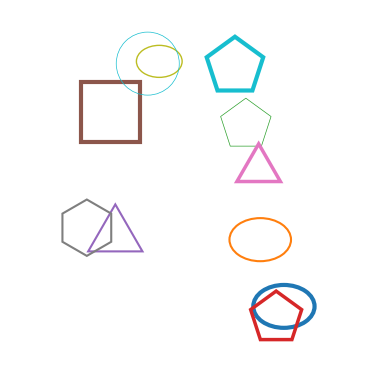[{"shape": "oval", "thickness": 3, "radius": 0.4, "center": [0.737, 0.204]}, {"shape": "oval", "thickness": 1.5, "radius": 0.4, "center": [0.676, 0.378]}, {"shape": "pentagon", "thickness": 0.5, "radius": 0.34, "center": [0.639, 0.676]}, {"shape": "pentagon", "thickness": 2.5, "radius": 0.35, "center": [0.717, 0.174]}, {"shape": "triangle", "thickness": 1.5, "radius": 0.41, "center": [0.3, 0.388]}, {"shape": "square", "thickness": 3, "radius": 0.39, "center": [0.287, 0.71]}, {"shape": "triangle", "thickness": 2.5, "radius": 0.33, "center": [0.672, 0.561]}, {"shape": "hexagon", "thickness": 1.5, "radius": 0.37, "center": [0.226, 0.409]}, {"shape": "oval", "thickness": 1, "radius": 0.3, "center": [0.414, 0.841]}, {"shape": "circle", "thickness": 0.5, "radius": 0.41, "center": [0.384, 0.835]}, {"shape": "pentagon", "thickness": 3, "radius": 0.39, "center": [0.61, 0.827]}]